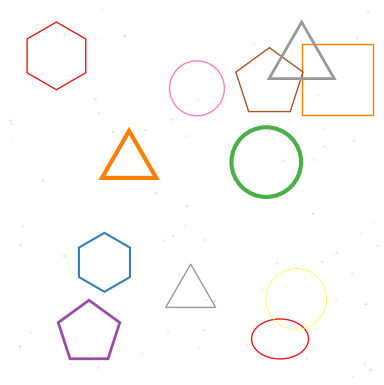[{"shape": "oval", "thickness": 1, "radius": 0.37, "center": [0.727, 0.12]}, {"shape": "hexagon", "thickness": 1, "radius": 0.44, "center": [0.147, 0.855]}, {"shape": "hexagon", "thickness": 1.5, "radius": 0.38, "center": [0.271, 0.319]}, {"shape": "circle", "thickness": 3, "radius": 0.45, "center": [0.692, 0.579]}, {"shape": "pentagon", "thickness": 2, "radius": 0.42, "center": [0.231, 0.136]}, {"shape": "square", "thickness": 1, "radius": 0.46, "center": [0.876, 0.794]}, {"shape": "triangle", "thickness": 3, "radius": 0.41, "center": [0.335, 0.579]}, {"shape": "circle", "thickness": 0.5, "radius": 0.39, "center": [0.77, 0.224]}, {"shape": "pentagon", "thickness": 1, "radius": 0.46, "center": [0.7, 0.784]}, {"shape": "circle", "thickness": 1, "radius": 0.36, "center": [0.512, 0.771]}, {"shape": "triangle", "thickness": 1, "radius": 0.37, "center": [0.495, 0.239]}, {"shape": "triangle", "thickness": 2, "radius": 0.49, "center": [0.784, 0.845]}]